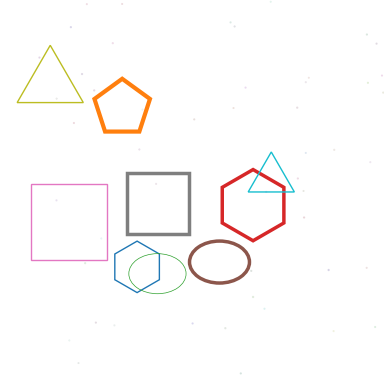[{"shape": "hexagon", "thickness": 1, "radius": 0.33, "center": [0.356, 0.307]}, {"shape": "pentagon", "thickness": 3, "radius": 0.38, "center": [0.317, 0.72]}, {"shape": "oval", "thickness": 0.5, "radius": 0.37, "center": [0.409, 0.289]}, {"shape": "hexagon", "thickness": 2.5, "radius": 0.46, "center": [0.657, 0.467]}, {"shape": "oval", "thickness": 2.5, "radius": 0.39, "center": [0.57, 0.319]}, {"shape": "square", "thickness": 1, "radius": 0.49, "center": [0.179, 0.423]}, {"shape": "square", "thickness": 2.5, "radius": 0.4, "center": [0.41, 0.472]}, {"shape": "triangle", "thickness": 1, "radius": 0.5, "center": [0.13, 0.783]}, {"shape": "triangle", "thickness": 1, "radius": 0.35, "center": [0.705, 0.536]}]